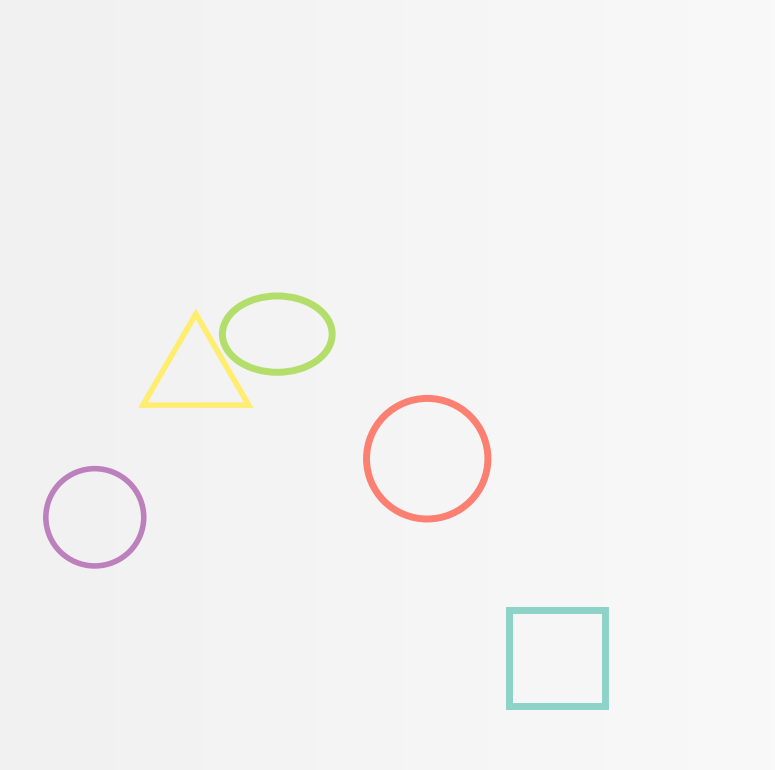[{"shape": "square", "thickness": 2.5, "radius": 0.31, "center": [0.719, 0.145]}, {"shape": "circle", "thickness": 2.5, "radius": 0.39, "center": [0.551, 0.404]}, {"shape": "oval", "thickness": 2.5, "radius": 0.35, "center": [0.358, 0.566]}, {"shape": "circle", "thickness": 2, "radius": 0.32, "center": [0.122, 0.328]}, {"shape": "triangle", "thickness": 2, "radius": 0.39, "center": [0.253, 0.513]}]